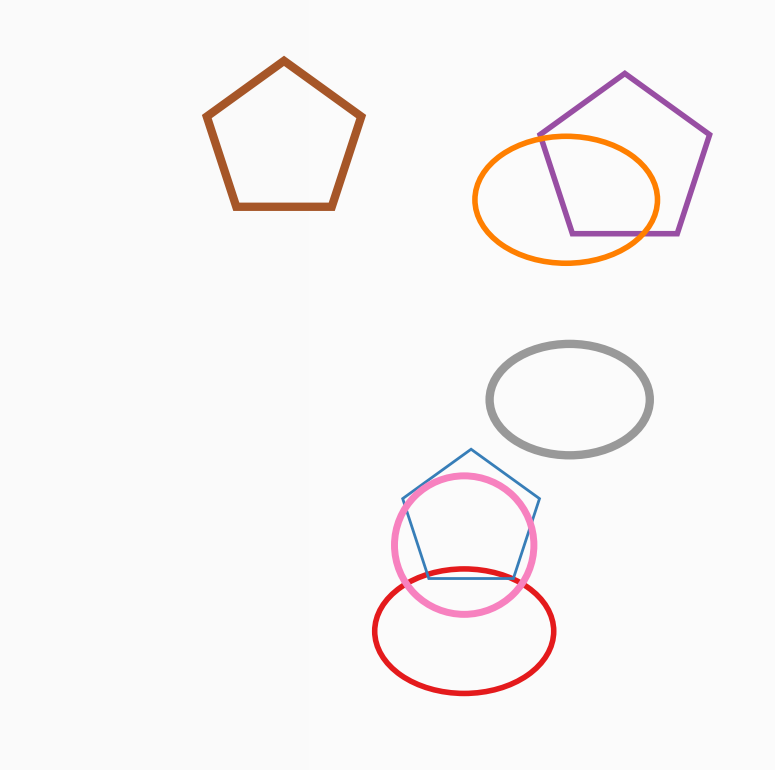[{"shape": "oval", "thickness": 2, "radius": 0.58, "center": [0.599, 0.18]}, {"shape": "pentagon", "thickness": 1, "radius": 0.46, "center": [0.608, 0.324]}, {"shape": "pentagon", "thickness": 2, "radius": 0.58, "center": [0.806, 0.79]}, {"shape": "oval", "thickness": 2, "radius": 0.59, "center": [0.731, 0.741]}, {"shape": "pentagon", "thickness": 3, "radius": 0.52, "center": [0.366, 0.816]}, {"shape": "circle", "thickness": 2.5, "radius": 0.45, "center": [0.599, 0.292]}, {"shape": "oval", "thickness": 3, "radius": 0.52, "center": [0.735, 0.481]}]